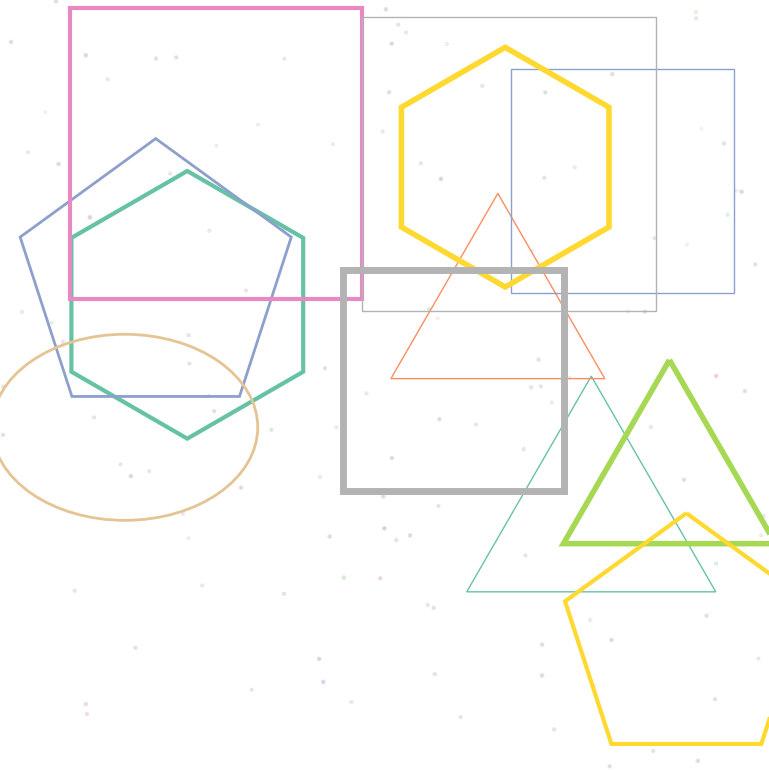[{"shape": "triangle", "thickness": 0.5, "radius": 0.93, "center": [0.768, 0.325]}, {"shape": "hexagon", "thickness": 1.5, "radius": 0.87, "center": [0.243, 0.604]}, {"shape": "triangle", "thickness": 0.5, "radius": 0.8, "center": [0.647, 0.588]}, {"shape": "pentagon", "thickness": 1, "radius": 0.93, "center": [0.202, 0.635]}, {"shape": "square", "thickness": 0.5, "radius": 0.73, "center": [0.808, 0.765]}, {"shape": "square", "thickness": 1.5, "radius": 0.95, "center": [0.28, 0.8]}, {"shape": "triangle", "thickness": 2, "radius": 0.8, "center": [0.869, 0.373]}, {"shape": "hexagon", "thickness": 2, "radius": 0.78, "center": [0.656, 0.783]}, {"shape": "pentagon", "thickness": 1.5, "radius": 0.83, "center": [0.891, 0.168]}, {"shape": "oval", "thickness": 1, "radius": 0.86, "center": [0.162, 0.445]}, {"shape": "square", "thickness": 2.5, "radius": 0.72, "center": [0.589, 0.505]}, {"shape": "square", "thickness": 0.5, "radius": 0.95, "center": [0.661, 0.787]}]